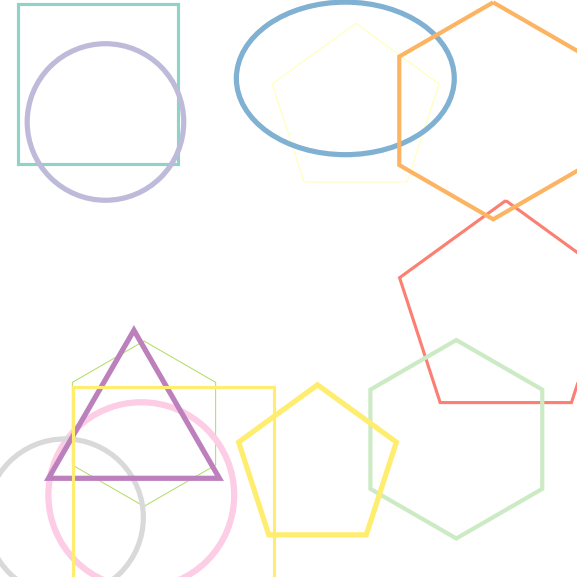[{"shape": "square", "thickness": 1.5, "radius": 0.69, "center": [0.169, 0.854]}, {"shape": "pentagon", "thickness": 0.5, "radius": 0.76, "center": [0.616, 0.807]}, {"shape": "circle", "thickness": 2.5, "radius": 0.68, "center": [0.183, 0.788]}, {"shape": "pentagon", "thickness": 1.5, "radius": 0.97, "center": [0.876, 0.458]}, {"shape": "oval", "thickness": 2.5, "radius": 0.94, "center": [0.598, 0.863]}, {"shape": "hexagon", "thickness": 2, "radius": 0.94, "center": [0.854, 0.807]}, {"shape": "hexagon", "thickness": 0.5, "radius": 0.72, "center": [0.249, 0.265]}, {"shape": "circle", "thickness": 3, "radius": 0.8, "center": [0.245, 0.142]}, {"shape": "circle", "thickness": 2.5, "radius": 0.68, "center": [0.112, 0.103]}, {"shape": "triangle", "thickness": 2.5, "radius": 0.85, "center": [0.232, 0.256]}, {"shape": "hexagon", "thickness": 2, "radius": 0.86, "center": [0.79, 0.239]}, {"shape": "square", "thickness": 1.5, "radius": 0.87, "center": [0.301, 0.155]}, {"shape": "pentagon", "thickness": 2.5, "radius": 0.72, "center": [0.55, 0.189]}]